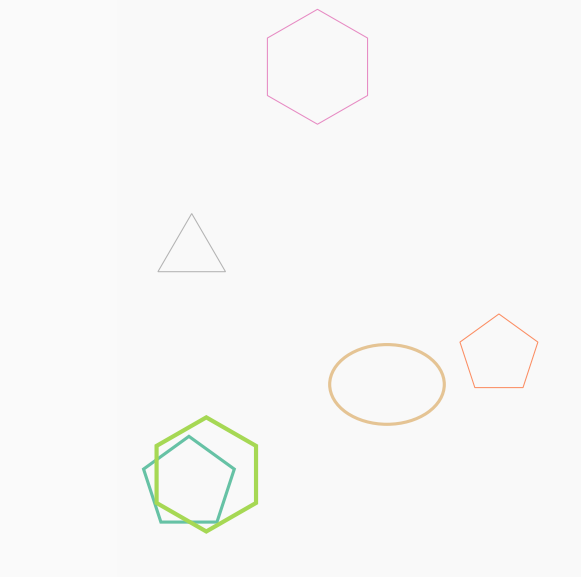[{"shape": "pentagon", "thickness": 1.5, "radius": 0.41, "center": [0.325, 0.161]}, {"shape": "pentagon", "thickness": 0.5, "radius": 0.35, "center": [0.858, 0.385]}, {"shape": "hexagon", "thickness": 0.5, "radius": 0.5, "center": [0.546, 0.884]}, {"shape": "hexagon", "thickness": 2, "radius": 0.49, "center": [0.355, 0.178]}, {"shape": "oval", "thickness": 1.5, "radius": 0.49, "center": [0.666, 0.333]}, {"shape": "triangle", "thickness": 0.5, "radius": 0.34, "center": [0.33, 0.562]}]